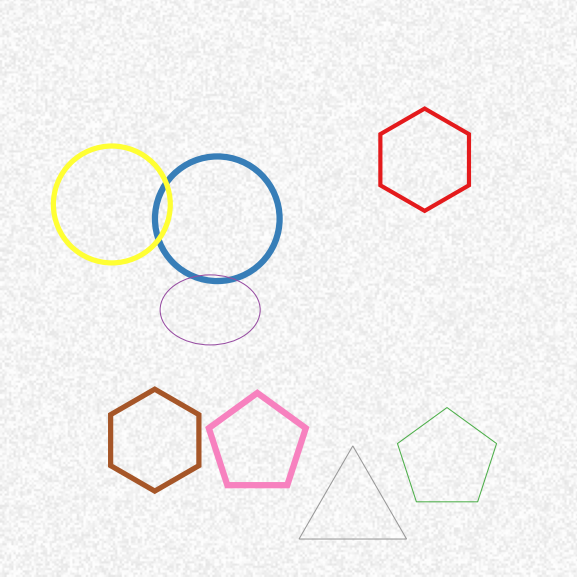[{"shape": "hexagon", "thickness": 2, "radius": 0.44, "center": [0.735, 0.723]}, {"shape": "circle", "thickness": 3, "radius": 0.54, "center": [0.376, 0.62]}, {"shape": "pentagon", "thickness": 0.5, "radius": 0.45, "center": [0.774, 0.203]}, {"shape": "oval", "thickness": 0.5, "radius": 0.43, "center": [0.364, 0.462]}, {"shape": "circle", "thickness": 2.5, "radius": 0.51, "center": [0.194, 0.645]}, {"shape": "hexagon", "thickness": 2.5, "radius": 0.44, "center": [0.268, 0.237]}, {"shape": "pentagon", "thickness": 3, "radius": 0.44, "center": [0.446, 0.23]}, {"shape": "triangle", "thickness": 0.5, "radius": 0.54, "center": [0.611, 0.12]}]